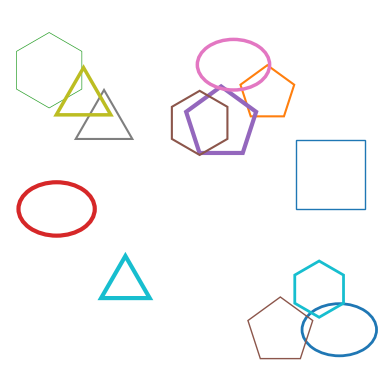[{"shape": "oval", "thickness": 2, "radius": 0.48, "center": [0.881, 0.144]}, {"shape": "square", "thickness": 1, "radius": 0.45, "center": [0.857, 0.546]}, {"shape": "pentagon", "thickness": 1.5, "radius": 0.37, "center": [0.694, 0.757]}, {"shape": "hexagon", "thickness": 0.5, "radius": 0.49, "center": [0.128, 0.818]}, {"shape": "oval", "thickness": 3, "radius": 0.5, "center": [0.147, 0.457]}, {"shape": "pentagon", "thickness": 3, "radius": 0.48, "center": [0.574, 0.68]}, {"shape": "hexagon", "thickness": 1.5, "radius": 0.42, "center": [0.519, 0.681]}, {"shape": "pentagon", "thickness": 1, "radius": 0.44, "center": [0.728, 0.14]}, {"shape": "oval", "thickness": 2.5, "radius": 0.47, "center": [0.606, 0.832]}, {"shape": "triangle", "thickness": 1.5, "radius": 0.42, "center": [0.27, 0.681]}, {"shape": "triangle", "thickness": 2.5, "radius": 0.41, "center": [0.217, 0.743]}, {"shape": "hexagon", "thickness": 2, "radius": 0.37, "center": [0.829, 0.249]}, {"shape": "triangle", "thickness": 3, "radius": 0.36, "center": [0.326, 0.262]}]